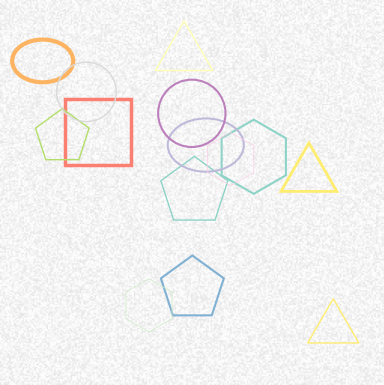[{"shape": "pentagon", "thickness": 1, "radius": 0.46, "center": [0.505, 0.502]}, {"shape": "hexagon", "thickness": 1.5, "radius": 0.48, "center": [0.659, 0.593]}, {"shape": "triangle", "thickness": 1, "radius": 0.43, "center": [0.478, 0.86]}, {"shape": "oval", "thickness": 1.5, "radius": 0.49, "center": [0.535, 0.623]}, {"shape": "square", "thickness": 2.5, "radius": 0.43, "center": [0.255, 0.658]}, {"shape": "pentagon", "thickness": 1.5, "radius": 0.43, "center": [0.5, 0.25]}, {"shape": "oval", "thickness": 3, "radius": 0.4, "center": [0.111, 0.842]}, {"shape": "pentagon", "thickness": 1, "radius": 0.37, "center": [0.162, 0.644]}, {"shape": "hexagon", "thickness": 0.5, "radius": 0.35, "center": [0.599, 0.587]}, {"shape": "circle", "thickness": 1, "radius": 0.39, "center": [0.224, 0.761]}, {"shape": "circle", "thickness": 1.5, "radius": 0.44, "center": [0.498, 0.706]}, {"shape": "hexagon", "thickness": 0.5, "radius": 0.35, "center": [0.387, 0.207]}, {"shape": "triangle", "thickness": 1, "radius": 0.38, "center": [0.866, 0.148]}, {"shape": "triangle", "thickness": 2, "radius": 0.42, "center": [0.802, 0.545]}]